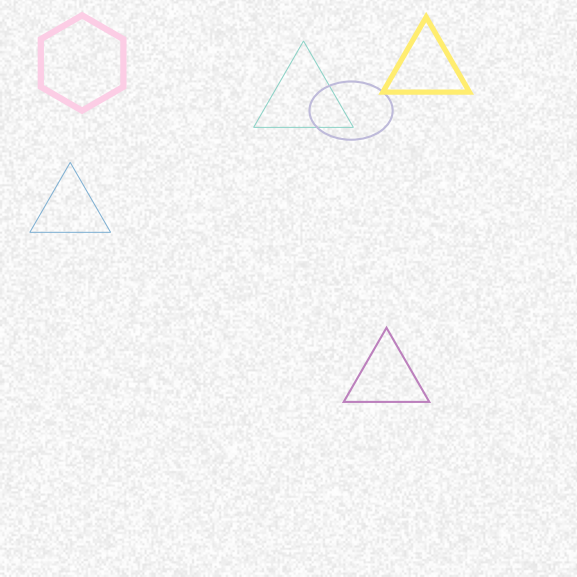[{"shape": "triangle", "thickness": 0.5, "radius": 0.5, "center": [0.526, 0.828]}, {"shape": "oval", "thickness": 1, "radius": 0.36, "center": [0.608, 0.808]}, {"shape": "triangle", "thickness": 0.5, "radius": 0.4, "center": [0.122, 0.637]}, {"shape": "hexagon", "thickness": 3, "radius": 0.41, "center": [0.142, 0.89]}, {"shape": "triangle", "thickness": 1, "radius": 0.43, "center": [0.669, 0.346]}, {"shape": "triangle", "thickness": 2.5, "radius": 0.43, "center": [0.738, 0.883]}]